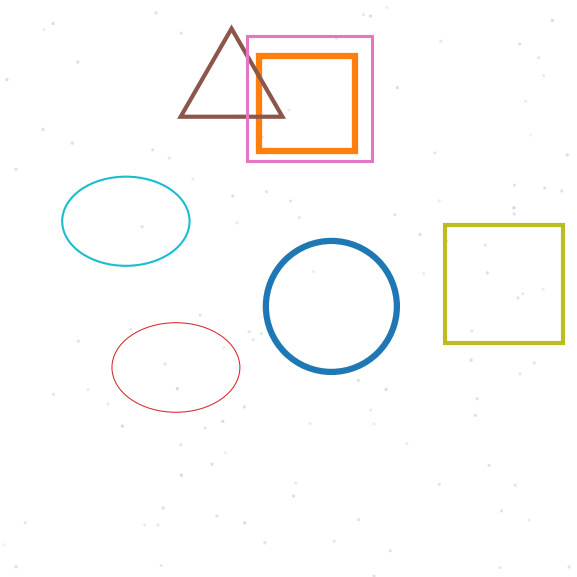[{"shape": "circle", "thickness": 3, "radius": 0.57, "center": [0.574, 0.469]}, {"shape": "square", "thickness": 3, "radius": 0.41, "center": [0.532, 0.82]}, {"shape": "oval", "thickness": 0.5, "radius": 0.55, "center": [0.305, 0.363]}, {"shape": "triangle", "thickness": 2, "radius": 0.51, "center": [0.401, 0.848]}, {"shape": "square", "thickness": 1.5, "radius": 0.54, "center": [0.535, 0.828]}, {"shape": "square", "thickness": 2, "radius": 0.51, "center": [0.873, 0.507]}, {"shape": "oval", "thickness": 1, "radius": 0.55, "center": [0.218, 0.616]}]